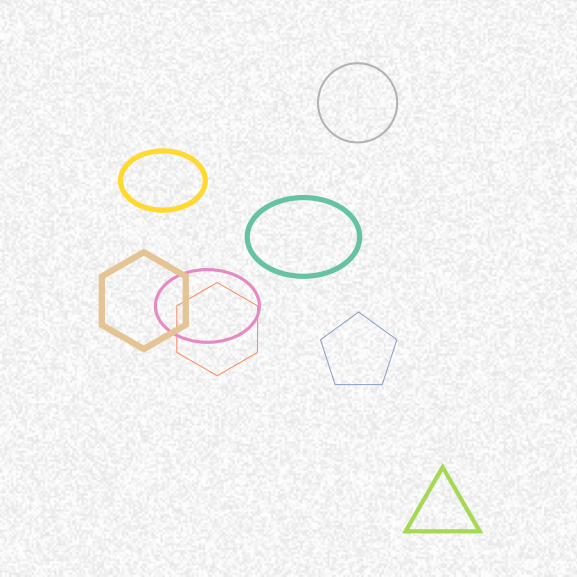[{"shape": "oval", "thickness": 2.5, "radius": 0.49, "center": [0.525, 0.589]}, {"shape": "hexagon", "thickness": 0.5, "radius": 0.4, "center": [0.376, 0.429]}, {"shape": "pentagon", "thickness": 0.5, "radius": 0.35, "center": [0.621, 0.389]}, {"shape": "oval", "thickness": 1.5, "radius": 0.45, "center": [0.359, 0.469]}, {"shape": "triangle", "thickness": 2, "radius": 0.37, "center": [0.766, 0.116]}, {"shape": "oval", "thickness": 2.5, "radius": 0.37, "center": [0.282, 0.686]}, {"shape": "hexagon", "thickness": 3, "radius": 0.42, "center": [0.249, 0.479]}, {"shape": "circle", "thickness": 1, "radius": 0.34, "center": [0.619, 0.821]}]